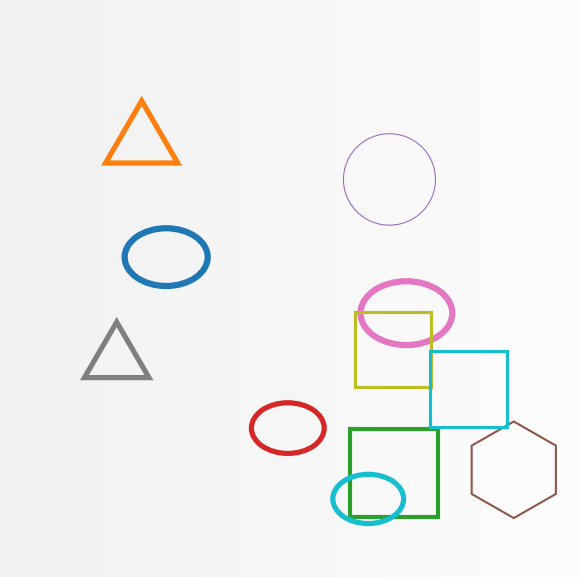[{"shape": "oval", "thickness": 3, "radius": 0.36, "center": [0.286, 0.554]}, {"shape": "triangle", "thickness": 2.5, "radius": 0.36, "center": [0.244, 0.753]}, {"shape": "square", "thickness": 2, "radius": 0.38, "center": [0.678, 0.18]}, {"shape": "oval", "thickness": 2.5, "radius": 0.31, "center": [0.495, 0.258]}, {"shape": "circle", "thickness": 0.5, "radius": 0.4, "center": [0.67, 0.688]}, {"shape": "hexagon", "thickness": 1, "radius": 0.42, "center": [0.884, 0.186]}, {"shape": "oval", "thickness": 3, "radius": 0.39, "center": [0.699, 0.457]}, {"shape": "triangle", "thickness": 2.5, "radius": 0.32, "center": [0.201, 0.377]}, {"shape": "square", "thickness": 1.5, "radius": 0.32, "center": [0.676, 0.395]}, {"shape": "oval", "thickness": 2.5, "radius": 0.3, "center": [0.634, 0.135]}, {"shape": "square", "thickness": 1.5, "radius": 0.33, "center": [0.806, 0.326]}]